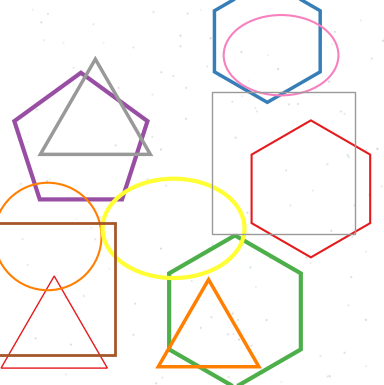[{"shape": "triangle", "thickness": 1, "radius": 0.8, "center": [0.141, 0.124]}, {"shape": "hexagon", "thickness": 1.5, "radius": 0.89, "center": [0.807, 0.509]}, {"shape": "hexagon", "thickness": 2.5, "radius": 0.79, "center": [0.694, 0.893]}, {"shape": "hexagon", "thickness": 3, "radius": 0.99, "center": [0.61, 0.191]}, {"shape": "pentagon", "thickness": 3, "radius": 0.91, "center": [0.21, 0.629]}, {"shape": "triangle", "thickness": 2.5, "radius": 0.75, "center": [0.542, 0.123]}, {"shape": "circle", "thickness": 1.5, "radius": 0.7, "center": [0.124, 0.386]}, {"shape": "oval", "thickness": 3, "radius": 0.92, "center": [0.451, 0.407]}, {"shape": "square", "thickness": 2, "radius": 0.86, "center": [0.126, 0.25]}, {"shape": "oval", "thickness": 1.5, "radius": 0.75, "center": [0.73, 0.857]}, {"shape": "triangle", "thickness": 2.5, "radius": 0.82, "center": [0.248, 0.682]}, {"shape": "square", "thickness": 1, "radius": 0.92, "center": [0.736, 0.577]}]